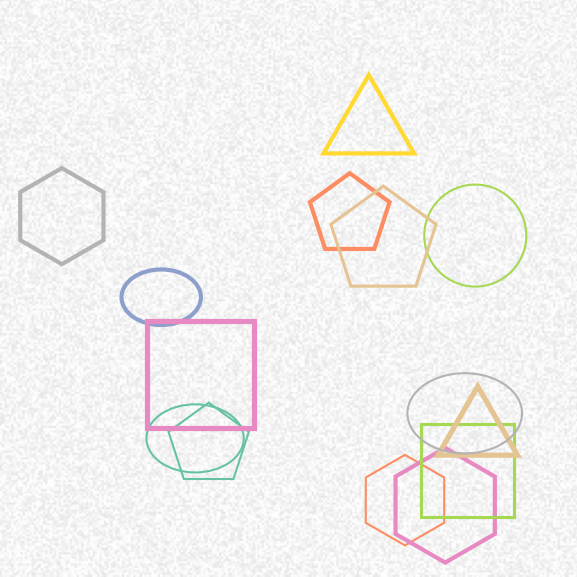[{"shape": "pentagon", "thickness": 1, "radius": 0.37, "center": [0.361, 0.229]}, {"shape": "oval", "thickness": 1, "radius": 0.42, "center": [0.338, 0.24]}, {"shape": "hexagon", "thickness": 1, "radius": 0.39, "center": [0.701, 0.133]}, {"shape": "pentagon", "thickness": 2, "radius": 0.36, "center": [0.606, 0.627]}, {"shape": "oval", "thickness": 2, "radius": 0.34, "center": [0.279, 0.484]}, {"shape": "hexagon", "thickness": 2, "radius": 0.5, "center": [0.771, 0.124]}, {"shape": "square", "thickness": 2.5, "radius": 0.46, "center": [0.347, 0.351]}, {"shape": "circle", "thickness": 1, "radius": 0.44, "center": [0.823, 0.591]}, {"shape": "square", "thickness": 1.5, "radius": 0.4, "center": [0.809, 0.184]}, {"shape": "triangle", "thickness": 2, "radius": 0.45, "center": [0.639, 0.779]}, {"shape": "pentagon", "thickness": 1.5, "radius": 0.48, "center": [0.664, 0.581]}, {"shape": "triangle", "thickness": 2.5, "radius": 0.4, "center": [0.827, 0.251]}, {"shape": "hexagon", "thickness": 2, "radius": 0.42, "center": [0.107, 0.625]}, {"shape": "oval", "thickness": 1, "radius": 0.5, "center": [0.805, 0.283]}]